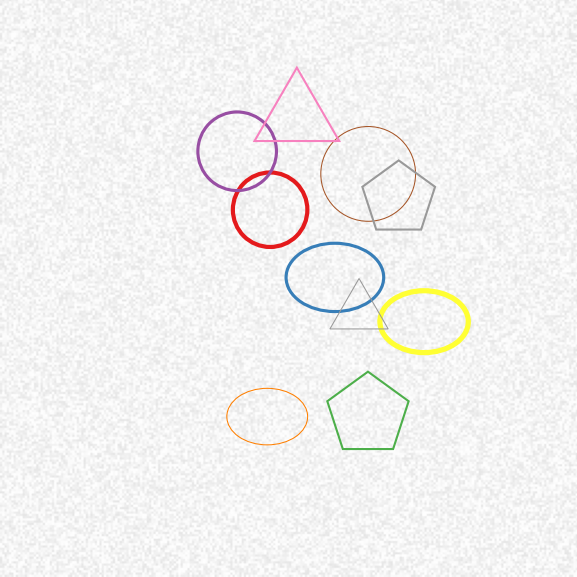[{"shape": "circle", "thickness": 2, "radius": 0.32, "center": [0.468, 0.636]}, {"shape": "oval", "thickness": 1.5, "radius": 0.42, "center": [0.58, 0.519]}, {"shape": "pentagon", "thickness": 1, "radius": 0.37, "center": [0.637, 0.281]}, {"shape": "circle", "thickness": 1.5, "radius": 0.34, "center": [0.411, 0.737]}, {"shape": "oval", "thickness": 0.5, "radius": 0.35, "center": [0.463, 0.278]}, {"shape": "oval", "thickness": 2.5, "radius": 0.38, "center": [0.734, 0.442]}, {"shape": "circle", "thickness": 0.5, "radius": 0.41, "center": [0.638, 0.698]}, {"shape": "triangle", "thickness": 1, "radius": 0.42, "center": [0.514, 0.797]}, {"shape": "pentagon", "thickness": 1, "radius": 0.33, "center": [0.69, 0.655]}, {"shape": "triangle", "thickness": 0.5, "radius": 0.29, "center": [0.622, 0.459]}]